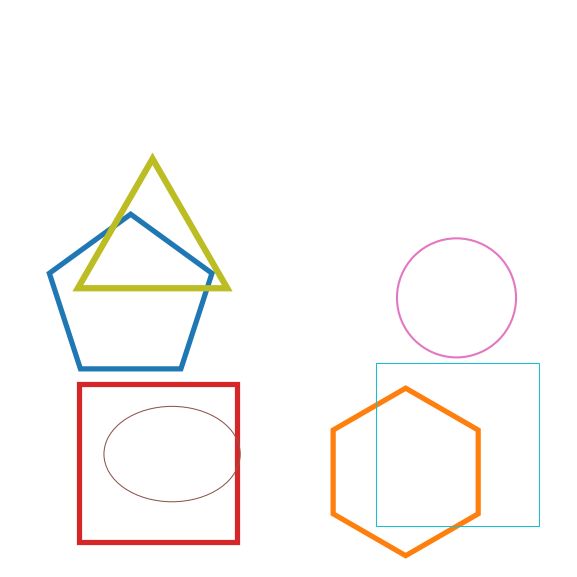[{"shape": "pentagon", "thickness": 2.5, "radius": 0.74, "center": [0.226, 0.48]}, {"shape": "hexagon", "thickness": 2.5, "radius": 0.73, "center": [0.702, 0.182]}, {"shape": "square", "thickness": 2.5, "radius": 0.68, "center": [0.274, 0.198]}, {"shape": "oval", "thickness": 0.5, "radius": 0.59, "center": [0.298, 0.213]}, {"shape": "circle", "thickness": 1, "radius": 0.52, "center": [0.79, 0.483]}, {"shape": "triangle", "thickness": 3, "radius": 0.75, "center": [0.264, 0.575]}, {"shape": "square", "thickness": 0.5, "radius": 0.7, "center": [0.793, 0.23]}]